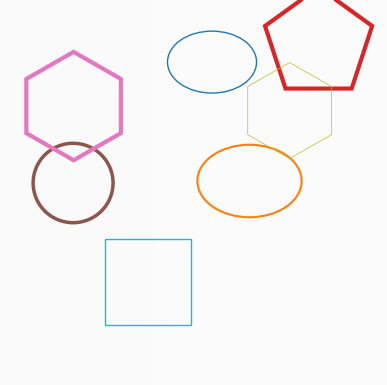[{"shape": "oval", "thickness": 1, "radius": 0.57, "center": [0.547, 0.839]}, {"shape": "oval", "thickness": 1.5, "radius": 0.67, "center": [0.644, 0.53]}, {"shape": "pentagon", "thickness": 3, "radius": 0.73, "center": [0.822, 0.888]}, {"shape": "circle", "thickness": 2.5, "radius": 0.52, "center": [0.189, 0.525]}, {"shape": "hexagon", "thickness": 3, "radius": 0.7, "center": [0.19, 0.725]}, {"shape": "hexagon", "thickness": 0.5, "radius": 0.62, "center": [0.747, 0.713]}, {"shape": "square", "thickness": 1, "radius": 0.56, "center": [0.382, 0.266]}]